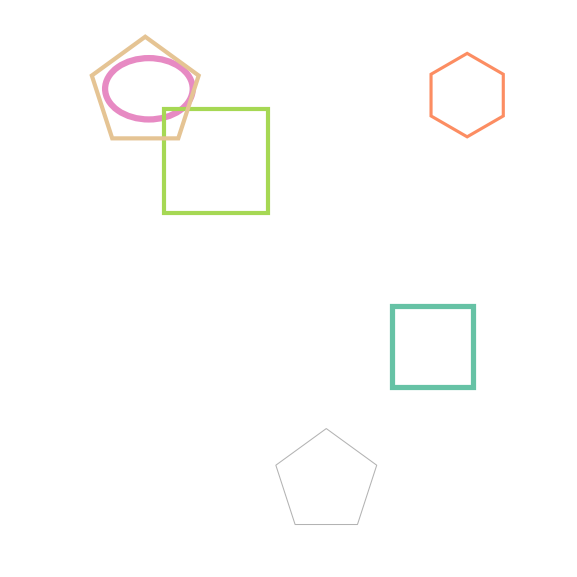[{"shape": "square", "thickness": 2.5, "radius": 0.35, "center": [0.749, 0.399]}, {"shape": "hexagon", "thickness": 1.5, "radius": 0.36, "center": [0.809, 0.834]}, {"shape": "oval", "thickness": 3, "radius": 0.38, "center": [0.258, 0.845]}, {"shape": "square", "thickness": 2, "radius": 0.45, "center": [0.373, 0.72]}, {"shape": "pentagon", "thickness": 2, "radius": 0.49, "center": [0.251, 0.838]}, {"shape": "pentagon", "thickness": 0.5, "radius": 0.46, "center": [0.565, 0.165]}]